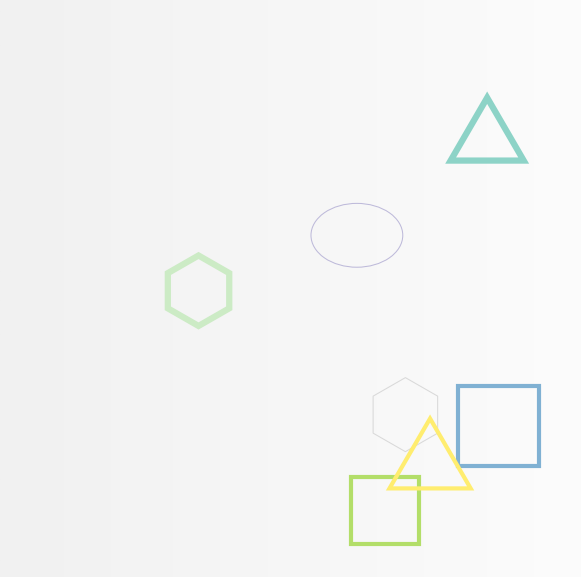[{"shape": "triangle", "thickness": 3, "radius": 0.36, "center": [0.838, 0.757]}, {"shape": "oval", "thickness": 0.5, "radius": 0.39, "center": [0.614, 0.592]}, {"shape": "square", "thickness": 2, "radius": 0.35, "center": [0.858, 0.261]}, {"shape": "square", "thickness": 2, "radius": 0.29, "center": [0.662, 0.116]}, {"shape": "hexagon", "thickness": 0.5, "radius": 0.32, "center": [0.697, 0.281]}, {"shape": "hexagon", "thickness": 3, "radius": 0.3, "center": [0.342, 0.496]}, {"shape": "triangle", "thickness": 2, "radius": 0.4, "center": [0.74, 0.194]}]